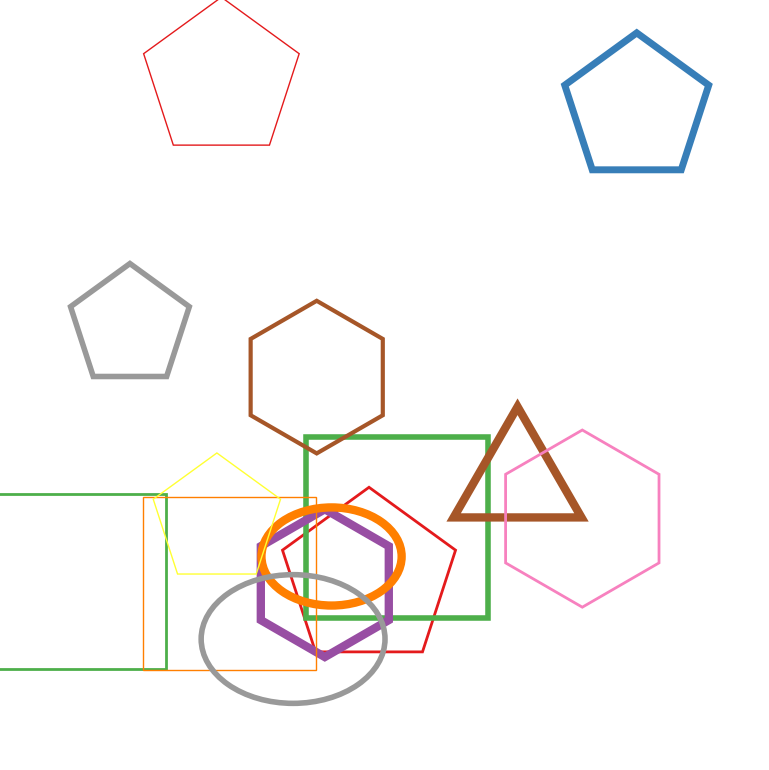[{"shape": "pentagon", "thickness": 1, "radius": 0.59, "center": [0.479, 0.249]}, {"shape": "pentagon", "thickness": 0.5, "radius": 0.53, "center": [0.288, 0.897]}, {"shape": "pentagon", "thickness": 2.5, "radius": 0.49, "center": [0.827, 0.859]}, {"shape": "square", "thickness": 1, "radius": 0.57, "center": [0.103, 0.245]}, {"shape": "square", "thickness": 2, "radius": 0.59, "center": [0.515, 0.315]}, {"shape": "hexagon", "thickness": 3, "radius": 0.48, "center": [0.422, 0.243]}, {"shape": "oval", "thickness": 3, "radius": 0.46, "center": [0.431, 0.277]}, {"shape": "square", "thickness": 0.5, "radius": 0.56, "center": [0.298, 0.242]}, {"shape": "pentagon", "thickness": 0.5, "radius": 0.43, "center": [0.282, 0.325]}, {"shape": "hexagon", "thickness": 1.5, "radius": 0.5, "center": [0.411, 0.51]}, {"shape": "triangle", "thickness": 3, "radius": 0.48, "center": [0.672, 0.376]}, {"shape": "hexagon", "thickness": 1, "radius": 0.58, "center": [0.756, 0.326]}, {"shape": "oval", "thickness": 2, "radius": 0.6, "center": [0.381, 0.17]}, {"shape": "pentagon", "thickness": 2, "radius": 0.41, "center": [0.169, 0.577]}]